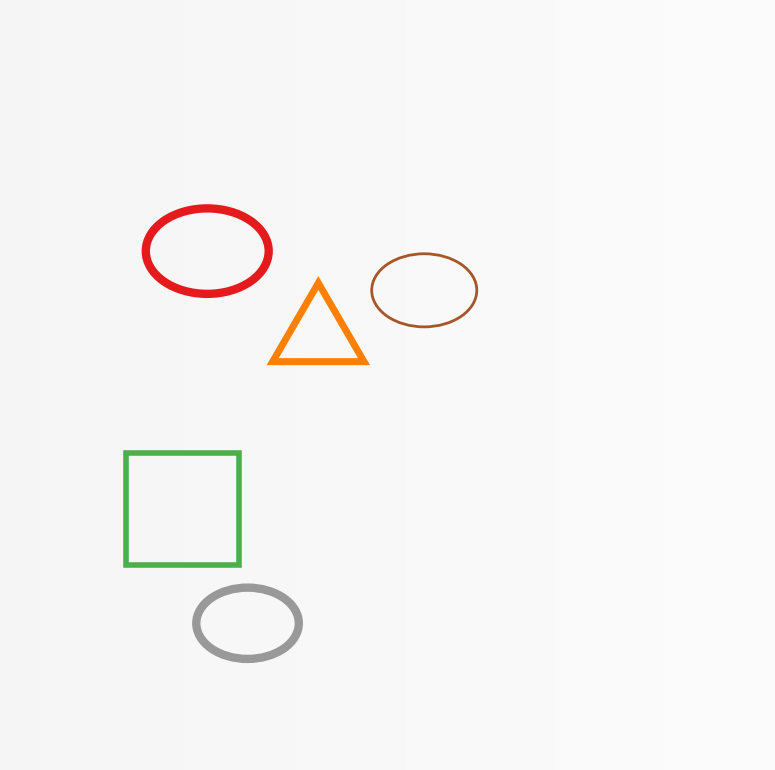[{"shape": "oval", "thickness": 3, "radius": 0.4, "center": [0.267, 0.674]}, {"shape": "square", "thickness": 2, "radius": 0.36, "center": [0.236, 0.339]}, {"shape": "triangle", "thickness": 2.5, "radius": 0.34, "center": [0.411, 0.564]}, {"shape": "oval", "thickness": 1, "radius": 0.34, "center": [0.547, 0.623]}, {"shape": "oval", "thickness": 3, "radius": 0.33, "center": [0.319, 0.191]}]